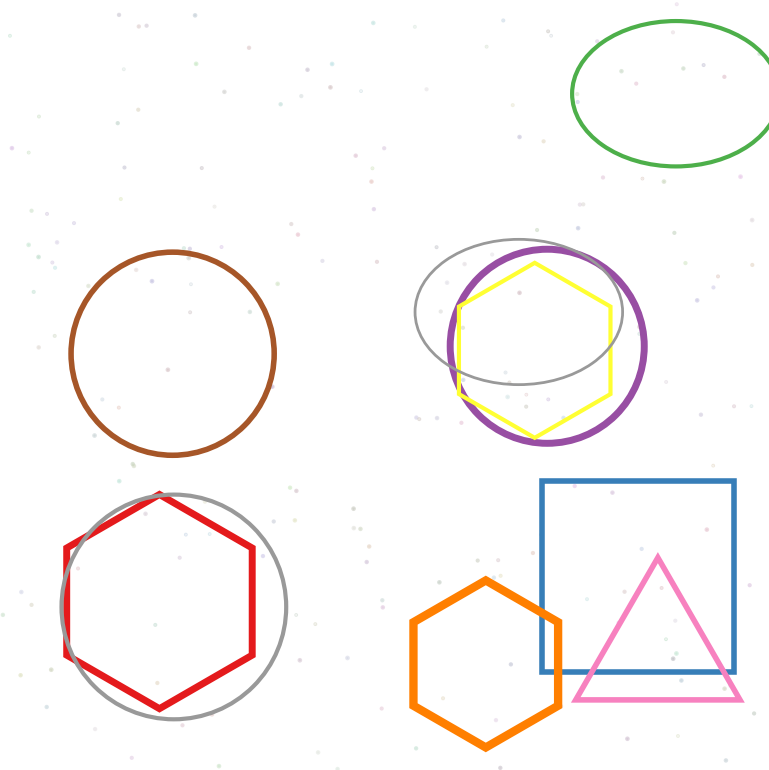[{"shape": "hexagon", "thickness": 2.5, "radius": 0.7, "center": [0.207, 0.219]}, {"shape": "square", "thickness": 2, "radius": 0.62, "center": [0.829, 0.251]}, {"shape": "oval", "thickness": 1.5, "radius": 0.67, "center": [0.878, 0.878]}, {"shape": "circle", "thickness": 2.5, "radius": 0.63, "center": [0.711, 0.55]}, {"shape": "hexagon", "thickness": 3, "radius": 0.54, "center": [0.631, 0.138]}, {"shape": "hexagon", "thickness": 1.5, "radius": 0.57, "center": [0.694, 0.545]}, {"shape": "circle", "thickness": 2, "radius": 0.66, "center": [0.224, 0.541]}, {"shape": "triangle", "thickness": 2, "radius": 0.62, "center": [0.854, 0.153]}, {"shape": "oval", "thickness": 1, "radius": 0.67, "center": [0.674, 0.595]}, {"shape": "circle", "thickness": 1.5, "radius": 0.73, "center": [0.226, 0.212]}]